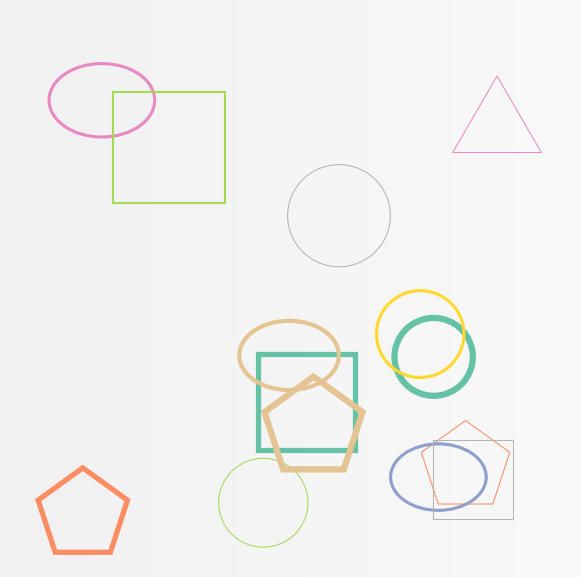[{"shape": "circle", "thickness": 3, "radius": 0.34, "center": [0.746, 0.381]}, {"shape": "square", "thickness": 2.5, "radius": 0.42, "center": [0.527, 0.303]}, {"shape": "pentagon", "thickness": 2.5, "radius": 0.4, "center": [0.142, 0.108]}, {"shape": "pentagon", "thickness": 0.5, "radius": 0.4, "center": [0.801, 0.191]}, {"shape": "oval", "thickness": 1.5, "radius": 0.41, "center": [0.754, 0.173]}, {"shape": "oval", "thickness": 1.5, "radius": 0.45, "center": [0.175, 0.825]}, {"shape": "triangle", "thickness": 0.5, "radius": 0.44, "center": [0.855, 0.779]}, {"shape": "circle", "thickness": 0.5, "radius": 0.38, "center": [0.453, 0.129]}, {"shape": "square", "thickness": 1, "radius": 0.48, "center": [0.29, 0.744]}, {"shape": "circle", "thickness": 1.5, "radius": 0.38, "center": [0.723, 0.421]}, {"shape": "oval", "thickness": 2, "radius": 0.43, "center": [0.497, 0.384]}, {"shape": "pentagon", "thickness": 3, "radius": 0.44, "center": [0.539, 0.258]}, {"shape": "square", "thickness": 0.5, "radius": 0.34, "center": [0.814, 0.169]}, {"shape": "circle", "thickness": 0.5, "radius": 0.44, "center": [0.583, 0.626]}]